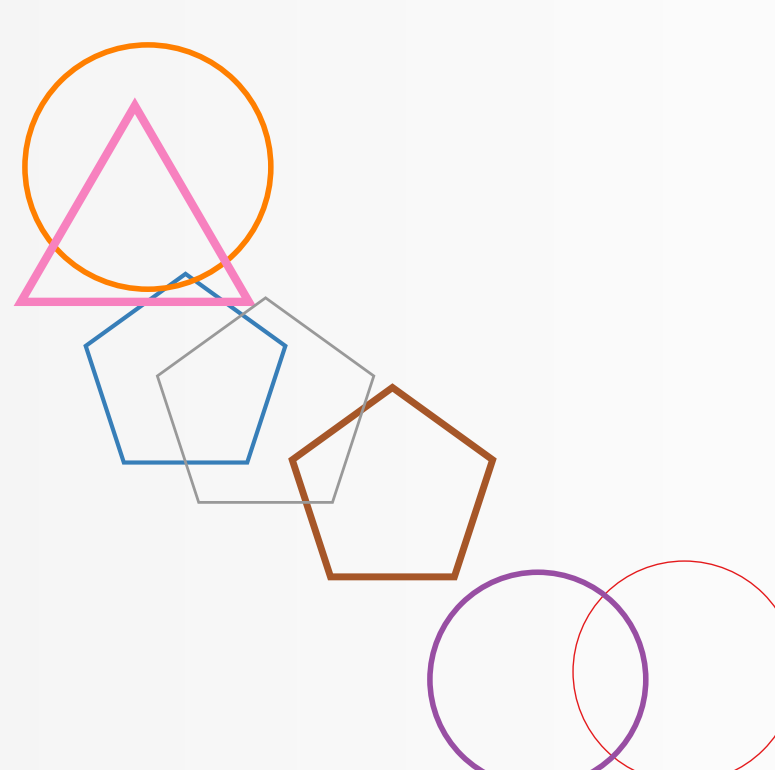[{"shape": "circle", "thickness": 0.5, "radius": 0.72, "center": [0.883, 0.128]}, {"shape": "pentagon", "thickness": 1.5, "radius": 0.68, "center": [0.239, 0.509]}, {"shape": "circle", "thickness": 2, "radius": 0.7, "center": [0.694, 0.118]}, {"shape": "circle", "thickness": 2, "radius": 0.79, "center": [0.191, 0.783]}, {"shape": "pentagon", "thickness": 2.5, "radius": 0.68, "center": [0.506, 0.361]}, {"shape": "triangle", "thickness": 3, "radius": 0.85, "center": [0.174, 0.693]}, {"shape": "pentagon", "thickness": 1, "radius": 0.73, "center": [0.343, 0.466]}]